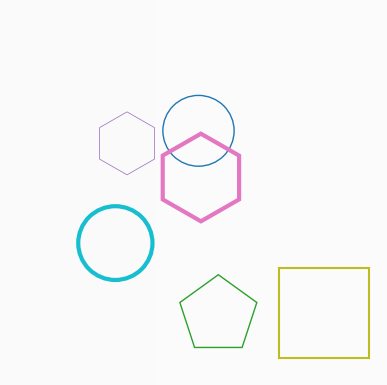[{"shape": "circle", "thickness": 1, "radius": 0.46, "center": [0.512, 0.66]}, {"shape": "pentagon", "thickness": 1, "radius": 0.52, "center": [0.563, 0.182]}, {"shape": "hexagon", "thickness": 0.5, "radius": 0.41, "center": [0.328, 0.628]}, {"shape": "hexagon", "thickness": 3, "radius": 0.57, "center": [0.518, 0.539]}, {"shape": "square", "thickness": 1.5, "radius": 0.58, "center": [0.837, 0.187]}, {"shape": "circle", "thickness": 3, "radius": 0.48, "center": [0.298, 0.369]}]